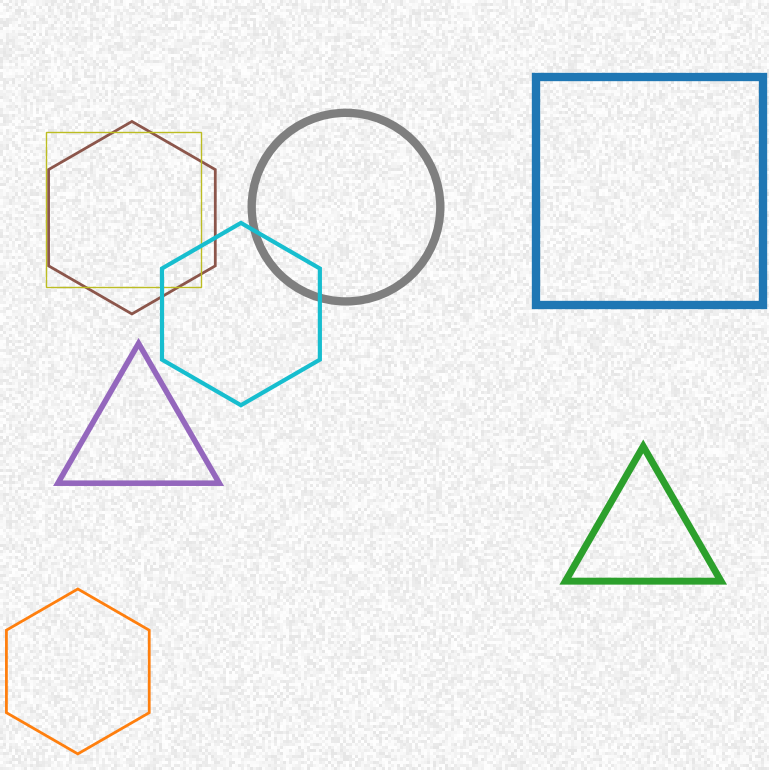[{"shape": "square", "thickness": 3, "radius": 0.74, "center": [0.843, 0.752]}, {"shape": "hexagon", "thickness": 1, "radius": 0.54, "center": [0.101, 0.128]}, {"shape": "triangle", "thickness": 2.5, "radius": 0.58, "center": [0.835, 0.304]}, {"shape": "triangle", "thickness": 2, "radius": 0.61, "center": [0.18, 0.433]}, {"shape": "hexagon", "thickness": 1, "radius": 0.62, "center": [0.171, 0.717]}, {"shape": "circle", "thickness": 3, "radius": 0.61, "center": [0.449, 0.731]}, {"shape": "square", "thickness": 0.5, "radius": 0.5, "center": [0.161, 0.728]}, {"shape": "hexagon", "thickness": 1.5, "radius": 0.59, "center": [0.313, 0.592]}]